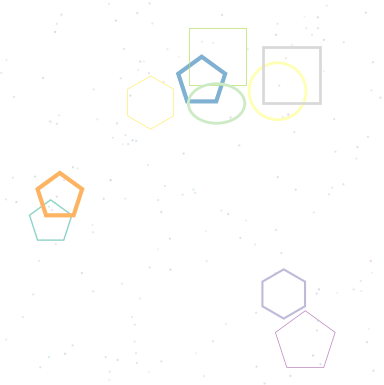[{"shape": "pentagon", "thickness": 1, "radius": 0.29, "center": [0.132, 0.423]}, {"shape": "circle", "thickness": 2, "radius": 0.37, "center": [0.721, 0.763]}, {"shape": "hexagon", "thickness": 1.5, "radius": 0.32, "center": [0.737, 0.236]}, {"shape": "pentagon", "thickness": 3, "radius": 0.32, "center": [0.524, 0.789]}, {"shape": "pentagon", "thickness": 3, "radius": 0.3, "center": [0.155, 0.49]}, {"shape": "square", "thickness": 0.5, "radius": 0.37, "center": [0.566, 0.854]}, {"shape": "square", "thickness": 2, "radius": 0.37, "center": [0.757, 0.805]}, {"shape": "pentagon", "thickness": 0.5, "radius": 0.41, "center": [0.793, 0.111]}, {"shape": "oval", "thickness": 2, "radius": 0.37, "center": [0.562, 0.731]}, {"shape": "hexagon", "thickness": 0.5, "radius": 0.35, "center": [0.391, 0.734]}]